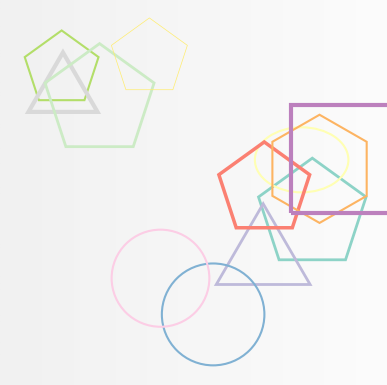[{"shape": "pentagon", "thickness": 2, "radius": 0.73, "center": [0.806, 0.443]}, {"shape": "oval", "thickness": 1.5, "radius": 0.6, "center": [0.778, 0.585]}, {"shape": "triangle", "thickness": 2, "radius": 0.7, "center": [0.679, 0.331]}, {"shape": "pentagon", "thickness": 2.5, "radius": 0.62, "center": [0.682, 0.508]}, {"shape": "circle", "thickness": 1.5, "radius": 0.66, "center": [0.55, 0.183]}, {"shape": "hexagon", "thickness": 1.5, "radius": 0.7, "center": [0.825, 0.561]}, {"shape": "pentagon", "thickness": 1.5, "radius": 0.5, "center": [0.159, 0.821]}, {"shape": "circle", "thickness": 1.5, "radius": 0.63, "center": [0.414, 0.277]}, {"shape": "triangle", "thickness": 3, "radius": 0.51, "center": [0.162, 0.761]}, {"shape": "square", "thickness": 3, "radius": 0.7, "center": [0.891, 0.587]}, {"shape": "pentagon", "thickness": 2, "radius": 0.74, "center": [0.257, 0.739]}, {"shape": "pentagon", "thickness": 0.5, "radius": 0.52, "center": [0.385, 0.85]}]